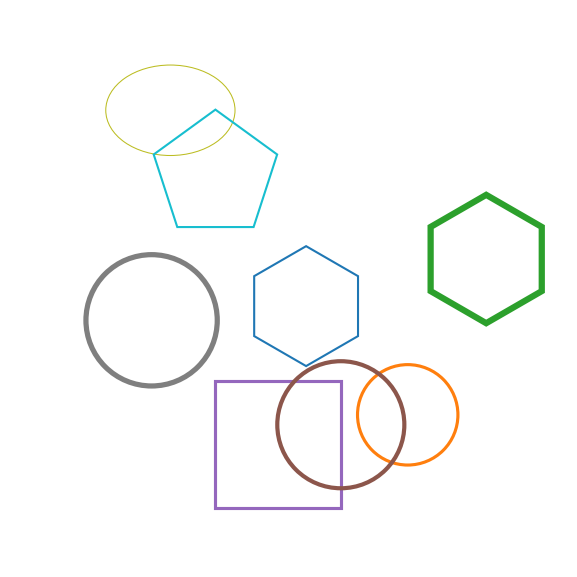[{"shape": "hexagon", "thickness": 1, "radius": 0.52, "center": [0.53, 0.469]}, {"shape": "circle", "thickness": 1.5, "radius": 0.43, "center": [0.706, 0.281]}, {"shape": "hexagon", "thickness": 3, "radius": 0.56, "center": [0.842, 0.551]}, {"shape": "square", "thickness": 1.5, "radius": 0.55, "center": [0.481, 0.229]}, {"shape": "circle", "thickness": 2, "radius": 0.55, "center": [0.59, 0.264]}, {"shape": "circle", "thickness": 2.5, "radius": 0.57, "center": [0.263, 0.444]}, {"shape": "oval", "thickness": 0.5, "radius": 0.56, "center": [0.295, 0.808]}, {"shape": "pentagon", "thickness": 1, "radius": 0.56, "center": [0.373, 0.697]}]